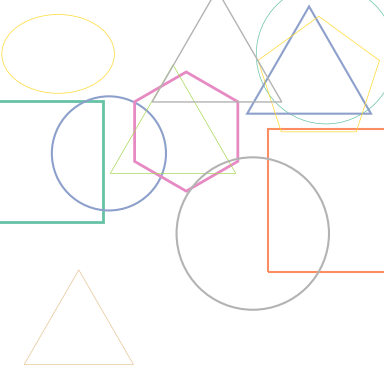[{"shape": "circle", "thickness": 0.5, "radius": 0.9, "center": [0.847, 0.859]}, {"shape": "square", "thickness": 2, "radius": 0.79, "center": [0.11, 0.58]}, {"shape": "square", "thickness": 1.5, "radius": 0.93, "center": [0.881, 0.479]}, {"shape": "circle", "thickness": 1.5, "radius": 0.74, "center": [0.283, 0.602]}, {"shape": "triangle", "thickness": 1.5, "radius": 0.93, "center": [0.803, 0.798]}, {"shape": "hexagon", "thickness": 2, "radius": 0.77, "center": [0.484, 0.658]}, {"shape": "triangle", "thickness": 0.5, "radius": 0.94, "center": [0.449, 0.644]}, {"shape": "pentagon", "thickness": 0.5, "radius": 0.83, "center": [0.828, 0.792]}, {"shape": "oval", "thickness": 0.5, "radius": 0.73, "center": [0.151, 0.86]}, {"shape": "triangle", "thickness": 0.5, "radius": 0.82, "center": [0.205, 0.135]}, {"shape": "circle", "thickness": 1.5, "radius": 0.99, "center": [0.657, 0.393]}, {"shape": "triangle", "thickness": 1, "radius": 0.97, "center": [0.563, 0.832]}]